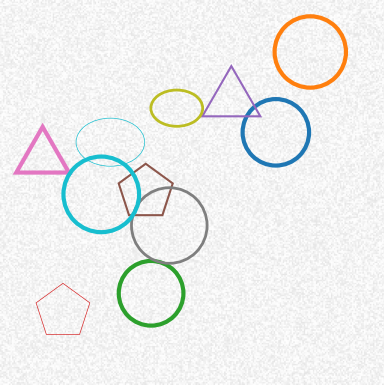[{"shape": "circle", "thickness": 3, "radius": 0.43, "center": [0.716, 0.656]}, {"shape": "circle", "thickness": 3, "radius": 0.46, "center": [0.806, 0.865]}, {"shape": "circle", "thickness": 3, "radius": 0.42, "center": [0.392, 0.238]}, {"shape": "pentagon", "thickness": 0.5, "radius": 0.37, "center": [0.164, 0.191]}, {"shape": "triangle", "thickness": 1.5, "radius": 0.43, "center": [0.601, 0.741]}, {"shape": "pentagon", "thickness": 1.5, "radius": 0.37, "center": [0.378, 0.501]}, {"shape": "triangle", "thickness": 3, "radius": 0.4, "center": [0.111, 0.591]}, {"shape": "circle", "thickness": 2, "radius": 0.49, "center": [0.44, 0.414]}, {"shape": "oval", "thickness": 2, "radius": 0.34, "center": [0.459, 0.719]}, {"shape": "oval", "thickness": 0.5, "radius": 0.45, "center": [0.287, 0.631]}, {"shape": "circle", "thickness": 3, "radius": 0.49, "center": [0.263, 0.495]}]